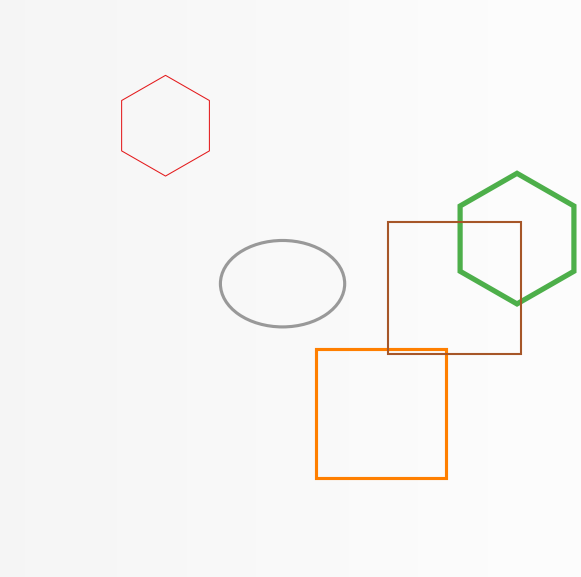[{"shape": "hexagon", "thickness": 0.5, "radius": 0.44, "center": [0.285, 0.781]}, {"shape": "hexagon", "thickness": 2.5, "radius": 0.57, "center": [0.889, 0.586]}, {"shape": "square", "thickness": 1.5, "radius": 0.56, "center": [0.655, 0.283]}, {"shape": "square", "thickness": 1, "radius": 0.57, "center": [0.782, 0.501]}, {"shape": "oval", "thickness": 1.5, "radius": 0.53, "center": [0.486, 0.508]}]